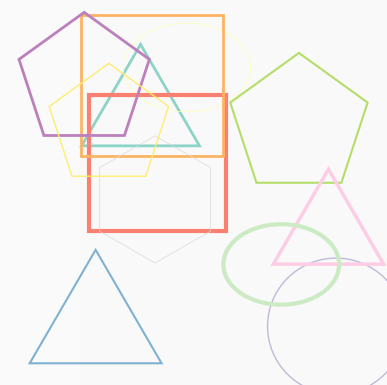[{"shape": "triangle", "thickness": 2, "radius": 0.88, "center": [0.363, 0.709]}, {"shape": "oval", "thickness": 0.5, "radius": 0.82, "center": [0.482, 0.825]}, {"shape": "circle", "thickness": 1, "radius": 0.88, "center": [0.867, 0.153]}, {"shape": "square", "thickness": 3, "radius": 0.88, "center": [0.406, 0.576]}, {"shape": "triangle", "thickness": 1.5, "radius": 0.98, "center": [0.247, 0.155]}, {"shape": "square", "thickness": 2, "radius": 0.92, "center": [0.393, 0.778]}, {"shape": "pentagon", "thickness": 1.5, "radius": 0.93, "center": [0.771, 0.676]}, {"shape": "triangle", "thickness": 2.5, "radius": 0.82, "center": [0.848, 0.396]}, {"shape": "hexagon", "thickness": 0.5, "radius": 0.83, "center": [0.4, 0.482]}, {"shape": "pentagon", "thickness": 2, "radius": 0.88, "center": [0.217, 0.791]}, {"shape": "oval", "thickness": 3, "radius": 0.75, "center": [0.726, 0.313]}, {"shape": "pentagon", "thickness": 1, "radius": 0.81, "center": [0.281, 0.673]}]